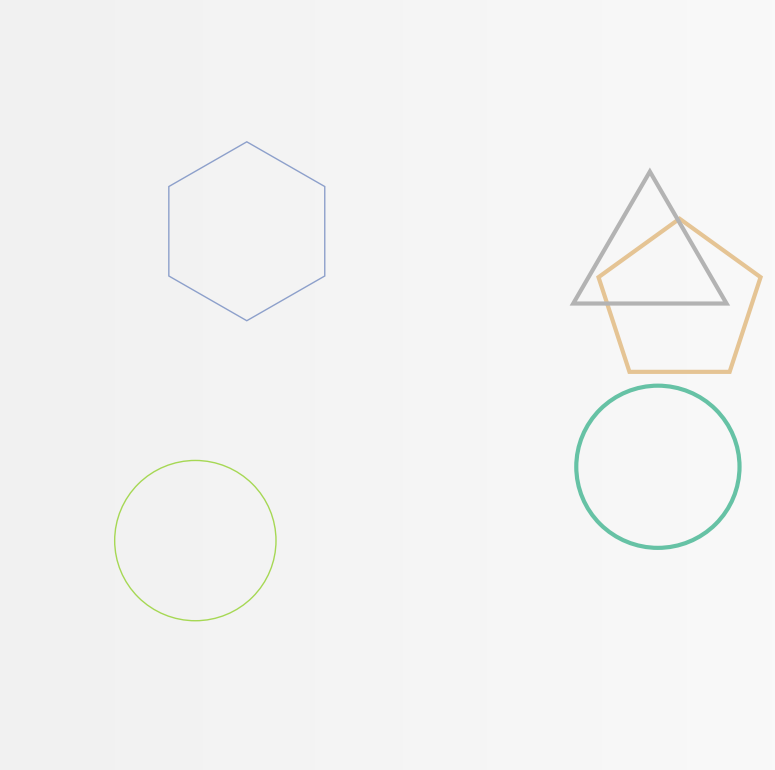[{"shape": "circle", "thickness": 1.5, "radius": 0.53, "center": [0.849, 0.394]}, {"shape": "hexagon", "thickness": 0.5, "radius": 0.58, "center": [0.318, 0.7]}, {"shape": "circle", "thickness": 0.5, "radius": 0.52, "center": [0.252, 0.298]}, {"shape": "pentagon", "thickness": 1.5, "radius": 0.55, "center": [0.877, 0.606]}, {"shape": "triangle", "thickness": 1.5, "radius": 0.57, "center": [0.839, 0.663]}]